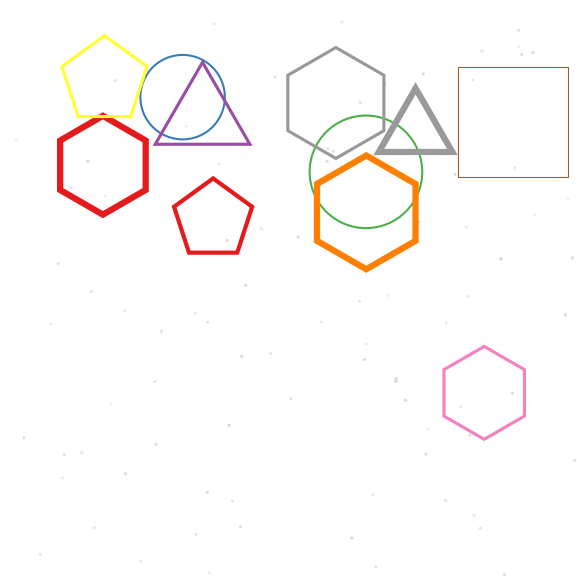[{"shape": "pentagon", "thickness": 2, "radius": 0.36, "center": [0.369, 0.619]}, {"shape": "hexagon", "thickness": 3, "radius": 0.43, "center": [0.178, 0.713]}, {"shape": "circle", "thickness": 1, "radius": 0.37, "center": [0.316, 0.831]}, {"shape": "circle", "thickness": 1, "radius": 0.49, "center": [0.634, 0.702]}, {"shape": "triangle", "thickness": 1.5, "radius": 0.47, "center": [0.351, 0.797]}, {"shape": "hexagon", "thickness": 3, "radius": 0.49, "center": [0.634, 0.631]}, {"shape": "pentagon", "thickness": 1.5, "radius": 0.39, "center": [0.181, 0.86]}, {"shape": "square", "thickness": 0.5, "radius": 0.48, "center": [0.888, 0.788]}, {"shape": "hexagon", "thickness": 1.5, "radius": 0.4, "center": [0.838, 0.319]}, {"shape": "hexagon", "thickness": 1.5, "radius": 0.48, "center": [0.582, 0.821]}, {"shape": "triangle", "thickness": 3, "radius": 0.37, "center": [0.72, 0.773]}]